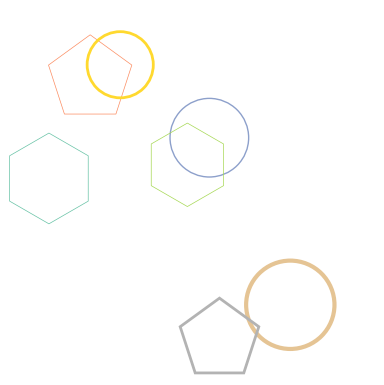[{"shape": "hexagon", "thickness": 0.5, "radius": 0.59, "center": [0.127, 0.536]}, {"shape": "pentagon", "thickness": 0.5, "radius": 0.57, "center": [0.234, 0.796]}, {"shape": "circle", "thickness": 1, "radius": 0.51, "center": [0.544, 0.642]}, {"shape": "hexagon", "thickness": 0.5, "radius": 0.54, "center": [0.487, 0.572]}, {"shape": "circle", "thickness": 2, "radius": 0.43, "center": [0.312, 0.832]}, {"shape": "circle", "thickness": 3, "radius": 0.57, "center": [0.754, 0.208]}, {"shape": "pentagon", "thickness": 2, "radius": 0.54, "center": [0.57, 0.118]}]